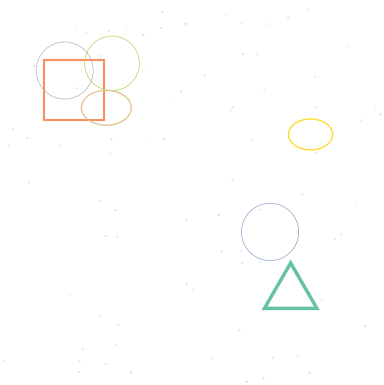[{"shape": "triangle", "thickness": 2.5, "radius": 0.39, "center": [0.755, 0.238]}, {"shape": "square", "thickness": 1.5, "radius": 0.39, "center": [0.192, 0.766]}, {"shape": "circle", "thickness": 0.5, "radius": 0.37, "center": [0.701, 0.397]}, {"shape": "circle", "thickness": 0.5, "radius": 0.35, "center": [0.291, 0.835]}, {"shape": "oval", "thickness": 1, "radius": 0.29, "center": [0.807, 0.651]}, {"shape": "oval", "thickness": 1, "radius": 0.32, "center": [0.276, 0.72]}, {"shape": "circle", "thickness": 0.5, "radius": 0.37, "center": [0.168, 0.817]}]